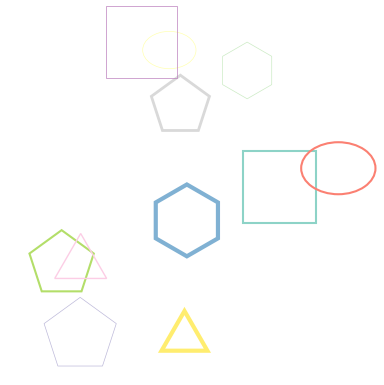[{"shape": "square", "thickness": 1.5, "radius": 0.47, "center": [0.726, 0.514]}, {"shape": "oval", "thickness": 0.5, "radius": 0.35, "center": [0.44, 0.87]}, {"shape": "pentagon", "thickness": 0.5, "radius": 0.49, "center": [0.208, 0.129]}, {"shape": "oval", "thickness": 1.5, "radius": 0.48, "center": [0.879, 0.563]}, {"shape": "hexagon", "thickness": 3, "radius": 0.47, "center": [0.485, 0.428]}, {"shape": "pentagon", "thickness": 1.5, "radius": 0.44, "center": [0.16, 0.314]}, {"shape": "triangle", "thickness": 1, "radius": 0.39, "center": [0.21, 0.316]}, {"shape": "pentagon", "thickness": 2, "radius": 0.4, "center": [0.469, 0.725]}, {"shape": "square", "thickness": 0.5, "radius": 0.47, "center": [0.368, 0.891]}, {"shape": "hexagon", "thickness": 0.5, "radius": 0.37, "center": [0.642, 0.817]}, {"shape": "triangle", "thickness": 3, "radius": 0.34, "center": [0.479, 0.123]}]